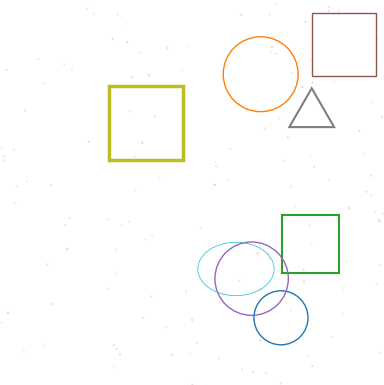[{"shape": "circle", "thickness": 1, "radius": 0.35, "center": [0.73, 0.175]}, {"shape": "circle", "thickness": 1, "radius": 0.49, "center": [0.677, 0.807]}, {"shape": "square", "thickness": 1.5, "radius": 0.38, "center": [0.807, 0.366]}, {"shape": "circle", "thickness": 1, "radius": 0.48, "center": [0.654, 0.276]}, {"shape": "square", "thickness": 1, "radius": 0.41, "center": [0.893, 0.885]}, {"shape": "triangle", "thickness": 1.5, "radius": 0.34, "center": [0.81, 0.703]}, {"shape": "square", "thickness": 2.5, "radius": 0.48, "center": [0.38, 0.68]}, {"shape": "oval", "thickness": 0.5, "radius": 0.5, "center": [0.613, 0.301]}]